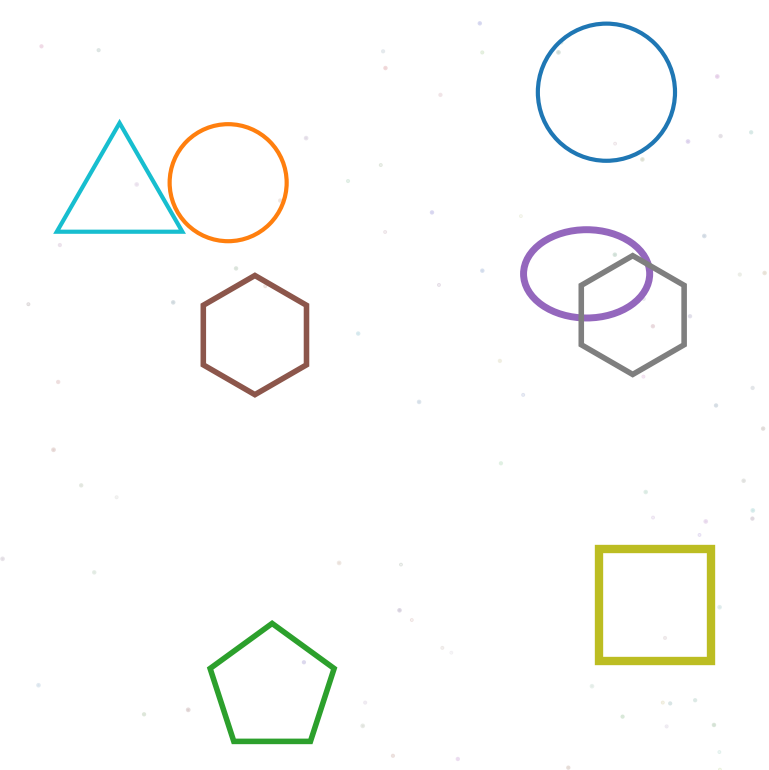[{"shape": "circle", "thickness": 1.5, "radius": 0.45, "center": [0.788, 0.88]}, {"shape": "circle", "thickness": 1.5, "radius": 0.38, "center": [0.296, 0.763]}, {"shape": "pentagon", "thickness": 2, "radius": 0.42, "center": [0.353, 0.106]}, {"shape": "oval", "thickness": 2.5, "radius": 0.41, "center": [0.762, 0.644]}, {"shape": "hexagon", "thickness": 2, "radius": 0.39, "center": [0.331, 0.565]}, {"shape": "hexagon", "thickness": 2, "radius": 0.39, "center": [0.822, 0.591]}, {"shape": "square", "thickness": 3, "radius": 0.36, "center": [0.851, 0.214]}, {"shape": "triangle", "thickness": 1.5, "radius": 0.47, "center": [0.155, 0.746]}]